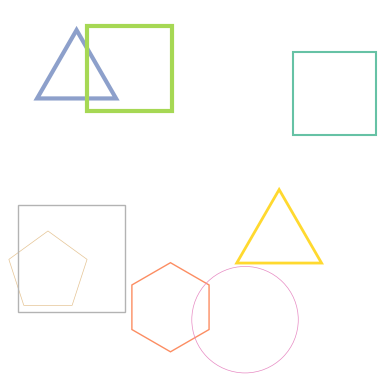[{"shape": "square", "thickness": 1.5, "radius": 0.54, "center": [0.868, 0.757]}, {"shape": "hexagon", "thickness": 1, "radius": 0.58, "center": [0.443, 0.202]}, {"shape": "triangle", "thickness": 3, "radius": 0.59, "center": [0.199, 0.804]}, {"shape": "circle", "thickness": 0.5, "radius": 0.69, "center": [0.636, 0.17]}, {"shape": "square", "thickness": 3, "radius": 0.55, "center": [0.336, 0.821]}, {"shape": "triangle", "thickness": 2, "radius": 0.64, "center": [0.725, 0.38]}, {"shape": "pentagon", "thickness": 0.5, "radius": 0.53, "center": [0.125, 0.293]}, {"shape": "square", "thickness": 1, "radius": 0.69, "center": [0.186, 0.329]}]